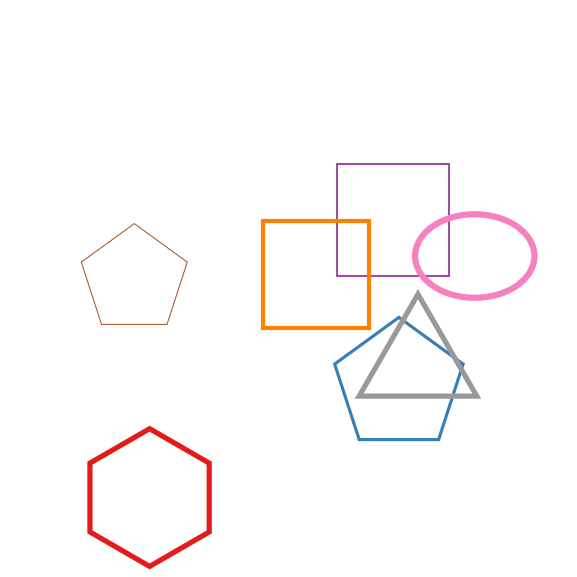[{"shape": "hexagon", "thickness": 2.5, "radius": 0.6, "center": [0.259, 0.138]}, {"shape": "pentagon", "thickness": 1.5, "radius": 0.58, "center": [0.691, 0.333]}, {"shape": "square", "thickness": 1, "radius": 0.48, "center": [0.681, 0.618]}, {"shape": "square", "thickness": 2, "radius": 0.46, "center": [0.547, 0.524]}, {"shape": "pentagon", "thickness": 0.5, "radius": 0.48, "center": [0.233, 0.515]}, {"shape": "oval", "thickness": 3, "radius": 0.52, "center": [0.822, 0.556]}, {"shape": "triangle", "thickness": 2.5, "radius": 0.59, "center": [0.724, 0.372]}]